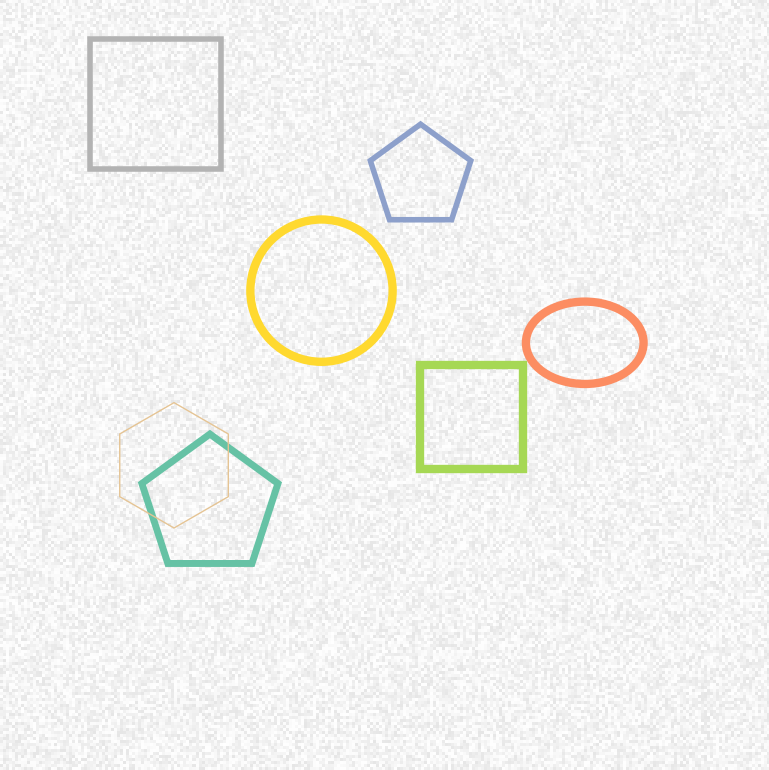[{"shape": "pentagon", "thickness": 2.5, "radius": 0.46, "center": [0.273, 0.343]}, {"shape": "oval", "thickness": 3, "radius": 0.38, "center": [0.759, 0.555]}, {"shape": "pentagon", "thickness": 2, "radius": 0.34, "center": [0.546, 0.77]}, {"shape": "square", "thickness": 3, "radius": 0.34, "center": [0.613, 0.458]}, {"shape": "circle", "thickness": 3, "radius": 0.46, "center": [0.418, 0.623]}, {"shape": "hexagon", "thickness": 0.5, "radius": 0.41, "center": [0.226, 0.396]}, {"shape": "square", "thickness": 2, "radius": 0.42, "center": [0.202, 0.865]}]